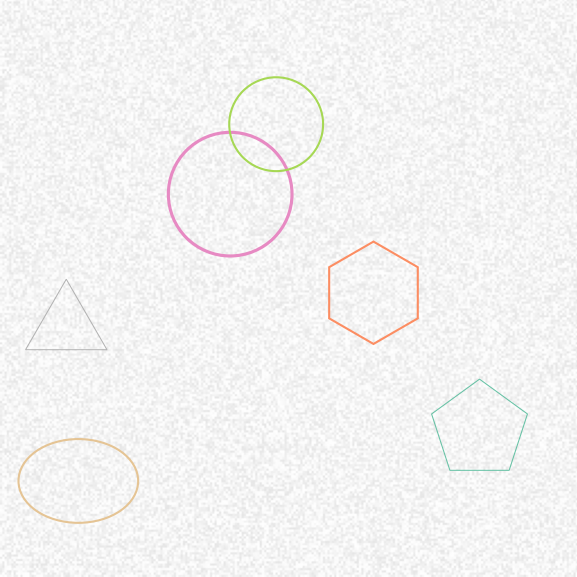[{"shape": "pentagon", "thickness": 0.5, "radius": 0.44, "center": [0.83, 0.255]}, {"shape": "hexagon", "thickness": 1, "radius": 0.44, "center": [0.647, 0.492]}, {"shape": "circle", "thickness": 1.5, "radius": 0.54, "center": [0.399, 0.663]}, {"shape": "circle", "thickness": 1, "radius": 0.41, "center": [0.478, 0.784]}, {"shape": "oval", "thickness": 1, "radius": 0.52, "center": [0.136, 0.166]}, {"shape": "triangle", "thickness": 0.5, "radius": 0.41, "center": [0.115, 0.434]}]